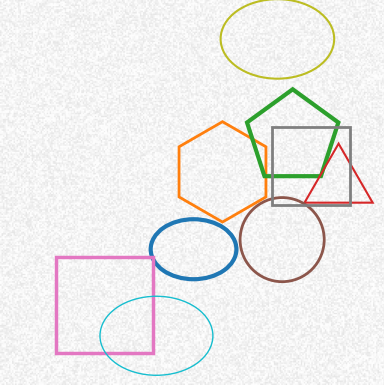[{"shape": "oval", "thickness": 3, "radius": 0.56, "center": [0.503, 0.353]}, {"shape": "hexagon", "thickness": 2, "radius": 0.65, "center": [0.578, 0.554]}, {"shape": "pentagon", "thickness": 3, "radius": 0.62, "center": [0.76, 0.643]}, {"shape": "triangle", "thickness": 1.5, "radius": 0.51, "center": [0.879, 0.525]}, {"shape": "circle", "thickness": 2, "radius": 0.55, "center": [0.733, 0.378]}, {"shape": "square", "thickness": 2.5, "radius": 0.63, "center": [0.271, 0.208]}, {"shape": "square", "thickness": 2, "radius": 0.51, "center": [0.809, 0.569]}, {"shape": "oval", "thickness": 1.5, "radius": 0.74, "center": [0.721, 0.899]}, {"shape": "oval", "thickness": 1, "radius": 0.73, "center": [0.406, 0.128]}]